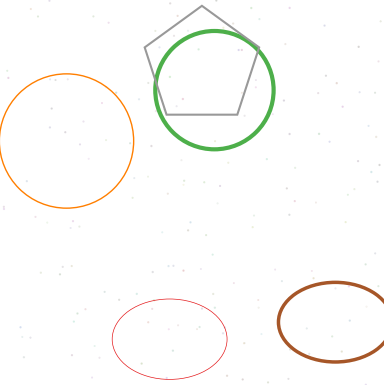[{"shape": "oval", "thickness": 0.5, "radius": 0.75, "center": [0.441, 0.119]}, {"shape": "circle", "thickness": 3, "radius": 0.77, "center": [0.557, 0.766]}, {"shape": "circle", "thickness": 1, "radius": 0.87, "center": [0.173, 0.634]}, {"shape": "oval", "thickness": 2.5, "radius": 0.74, "center": [0.871, 0.163]}, {"shape": "pentagon", "thickness": 1.5, "radius": 0.78, "center": [0.524, 0.829]}]